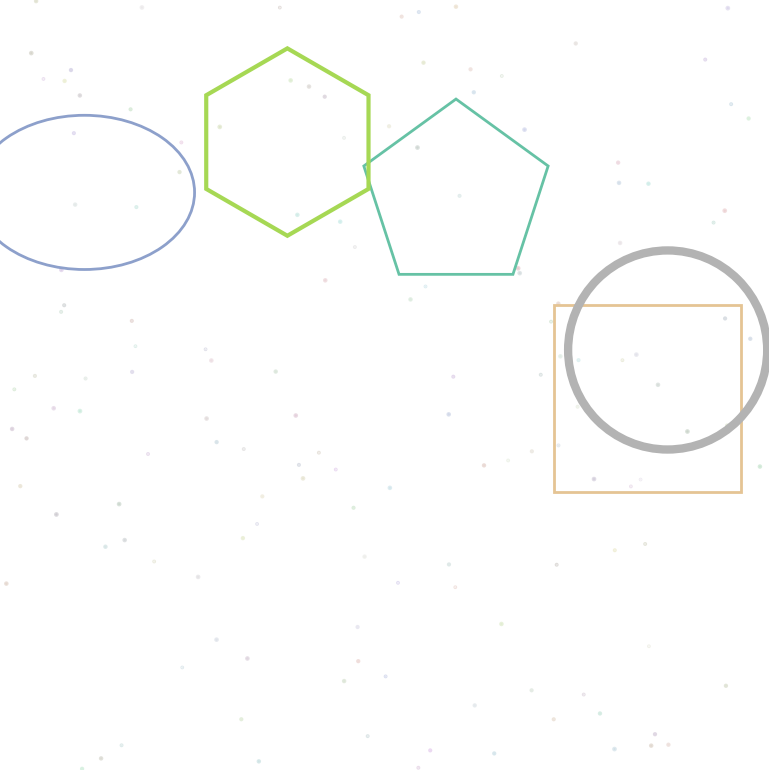[{"shape": "pentagon", "thickness": 1, "radius": 0.63, "center": [0.592, 0.746]}, {"shape": "oval", "thickness": 1, "radius": 0.72, "center": [0.11, 0.75]}, {"shape": "hexagon", "thickness": 1.5, "radius": 0.61, "center": [0.373, 0.815]}, {"shape": "square", "thickness": 1, "radius": 0.61, "center": [0.841, 0.482]}, {"shape": "circle", "thickness": 3, "radius": 0.65, "center": [0.867, 0.545]}]